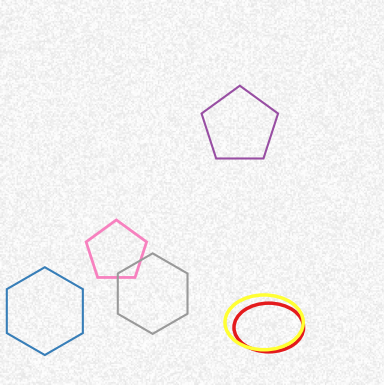[{"shape": "oval", "thickness": 2.5, "radius": 0.45, "center": [0.698, 0.149]}, {"shape": "hexagon", "thickness": 1.5, "radius": 0.57, "center": [0.116, 0.192]}, {"shape": "pentagon", "thickness": 1.5, "radius": 0.52, "center": [0.623, 0.673]}, {"shape": "oval", "thickness": 2.5, "radius": 0.51, "center": [0.686, 0.163]}, {"shape": "pentagon", "thickness": 2, "radius": 0.41, "center": [0.302, 0.346]}, {"shape": "hexagon", "thickness": 1.5, "radius": 0.52, "center": [0.396, 0.237]}]